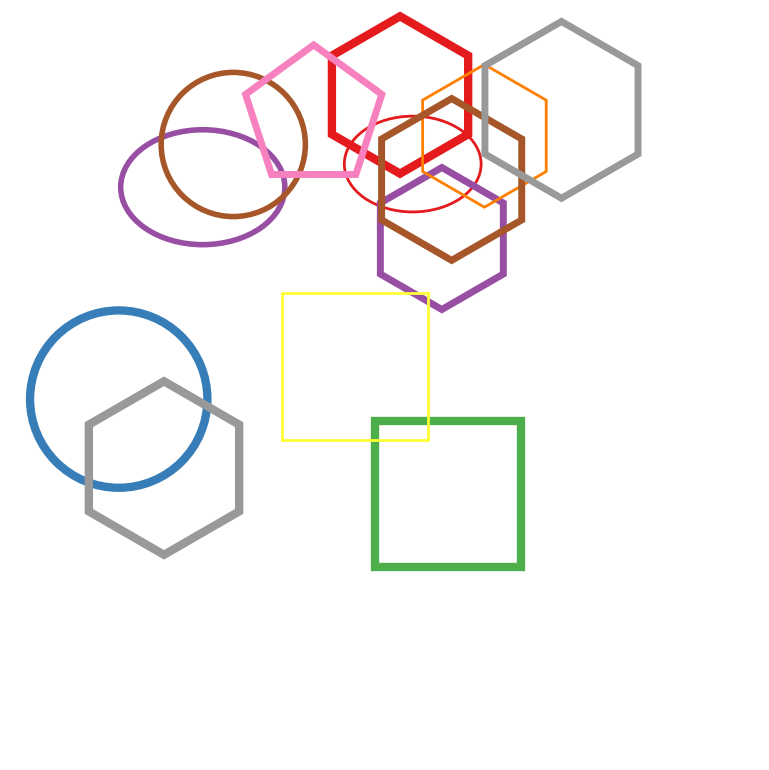[{"shape": "oval", "thickness": 1, "radius": 0.44, "center": [0.536, 0.787]}, {"shape": "hexagon", "thickness": 3, "radius": 0.51, "center": [0.52, 0.877]}, {"shape": "circle", "thickness": 3, "radius": 0.58, "center": [0.154, 0.482]}, {"shape": "square", "thickness": 3, "radius": 0.47, "center": [0.582, 0.359]}, {"shape": "oval", "thickness": 2, "radius": 0.53, "center": [0.263, 0.757]}, {"shape": "hexagon", "thickness": 2.5, "radius": 0.46, "center": [0.574, 0.69]}, {"shape": "hexagon", "thickness": 1, "radius": 0.46, "center": [0.629, 0.824]}, {"shape": "square", "thickness": 1, "radius": 0.48, "center": [0.461, 0.524]}, {"shape": "circle", "thickness": 2, "radius": 0.47, "center": [0.303, 0.812]}, {"shape": "hexagon", "thickness": 2.5, "radius": 0.53, "center": [0.587, 0.767]}, {"shape": "pentagon", "thickness": 2.5, "radius": 0.47, "center": [0.407, 0.849]}, {"shape": "hexagon", "thickness": 2.5, "radius": 0.57, "center": [0.729, 0.857]}, {"shape": "hexagon", "thickness": 3, "radius": 0.56, "center": [0.213, 0.392]}]